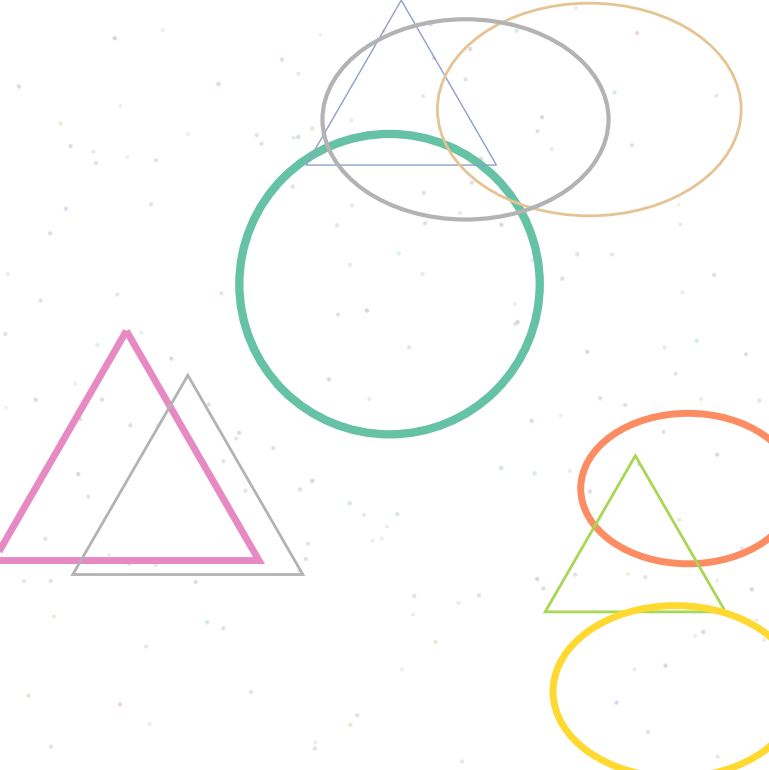[{"shape": "circle", "thickness": 3, "radius": 0.98, "center": [0.506, 0.631]}, {"shape": "oval", "thickness": 2.5, "radius": 0.7, "center": [0.894, 0.366]}, {"shape": "triangle", "thickness": 0.5, "radius": 0.71, "center": [0.521, 0.857]}, {"shape": "triangle", "thickness": 2.5, "radius": 0.99, "center": [0.164, 0.371]}, {"shape": "triangle", "thickness": 1, "radius": 0.68, "center": [0.825, 0.273]}, {"shape": "oval", "thickness": 2.5, "radius": 0.8, "center": [0.878, 0.102]}, {"shape": "oval", "thickness": 1, "radius": 0.99, "center": [0.765, 0.858]}, {"shape": "oval", "thickness": 1.5, "radius": 0.93, "center": [0.605, 0.845]}, {"shape": "triangle", "thickness": 1, "radius": 0.86, "center": [0.244, 0.34]}]